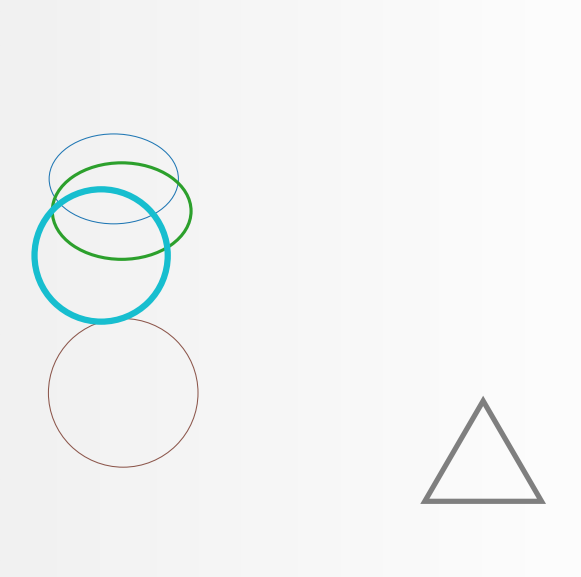[{"shape": "oval", "thickness": 0.5, "radius": 0.56, "center": [0.196, 0.689]}, {"shape": "oval", "thickness": 1.5, "radius": 0.6, "center": [0.209, 0.634]}, {"shape": "circle", "thickness": 0.5, "radius": 0.64, "center": [0.212, 0.319]}, {"shape": "triangle", "thickness": 2.5, "radius": 0.58, "center": [0.831, 0.189]}, {"shape": "circle", "thickness": 3, "radius": 0.57, "center": [0.174, 0.557]}]